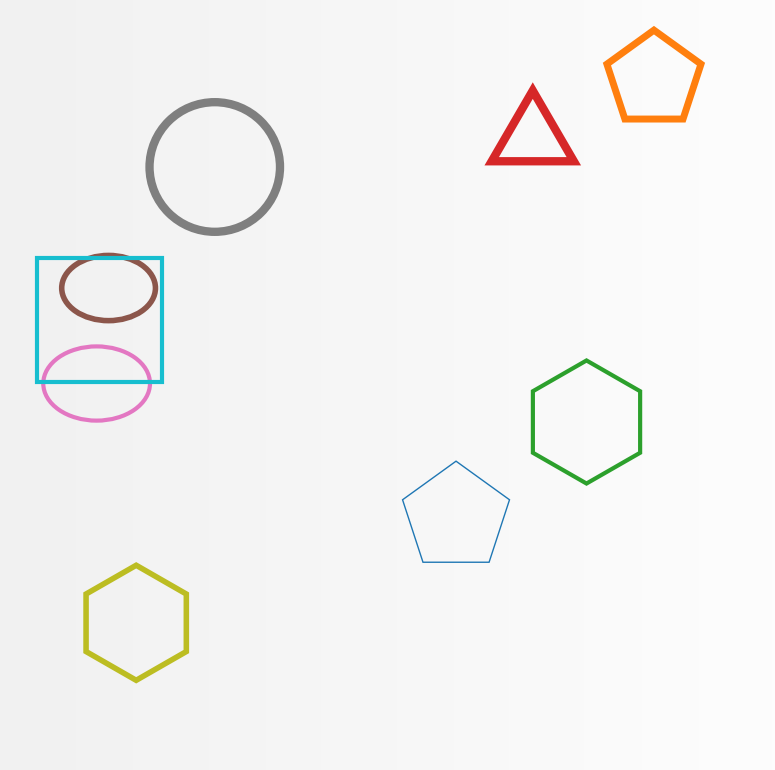[{"shape": "pentagon", "thickness": 0.5, "radius": 0.36, "center": [0.588, 0.329]}, {"shape": "pentagon", "thickness": 2.5, "radius": 0.32, "center": [0.844, 0.897]}, {"shape": "hexagon", "thickness": 1.5, "radius": 0.4, "center": [0.757, 0.452]}, {"shape": "triangle", "thickness": 3, "radius": 0.31, "center": [0.687, 0.821]}, {"shape": "oval", "thickness": 2, "radius": 0.3, "center": [0.14, 0.626]}, {"shape": "oval", "thickness": 1.5, "radius": 0.34, "center": [0.125, 0.502]}, {"shape": "circle", "thickness": 3, "radius": 0.42, "center": [0.277, 0.783]}, {"shape": "hexagon", "thickness": 2, "radius": 0.37, "center": [0.176, 0.191]}, {"shape": "square", "thickness": 1.5, "radius": 0.4, "center": [0.128, 0.584]}]